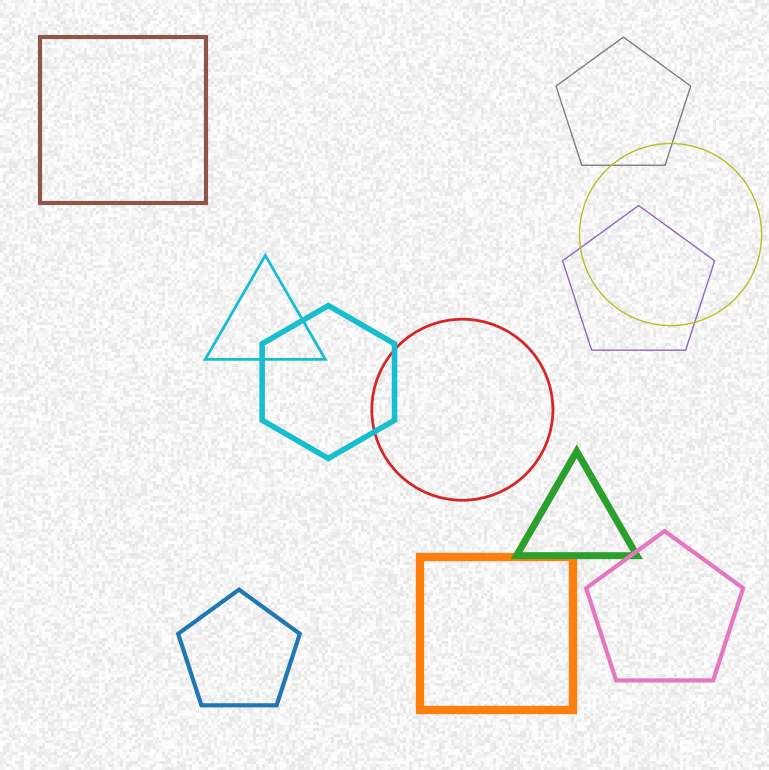[{"shape": "pentagon", "thickness": 1.5, "radius": 0.42, "center": [0.31, 0.151]}, {"shape": "square", "thickness": 3, "radius": 0.5, "center": [0.645, 0.177]}, {"shape": "triangle", "thickness": 2.5, "radius": 0.45, "center": [0.749, 0.323]}, {"shape": "circle", "thickness": 1, "radius": 0.59, "center": [0.6, 0.468]}, {"shape": "pentagon", "thickness": 0.5, "radius": 0.52, "center": [0.829, 0.629]}, {"shape": "square", "thickness": 1.5, "radius": 0.54, "center": [0.16, 0.844]}, {"shape": "pentagon", "thickness": 1.5, "radius": 0.54, "center": [0.863, 0.203]}, {"shape": "pentagon", "thickness": 0.5, "radius": 0.46, "center": [0.81, 0.86]}, {"shape": "circle", "thickness": 0.5, "radius": 0.59, "center": [0.871, 0.695]}, {"shape": "triangle", "thickness": 1, "radius": 0.45, "center": [0.345, 0.578]}, {"shape": "hexagon", "thickness": 2, "radius": 0.5, "center": [0.426, 0.504]}]